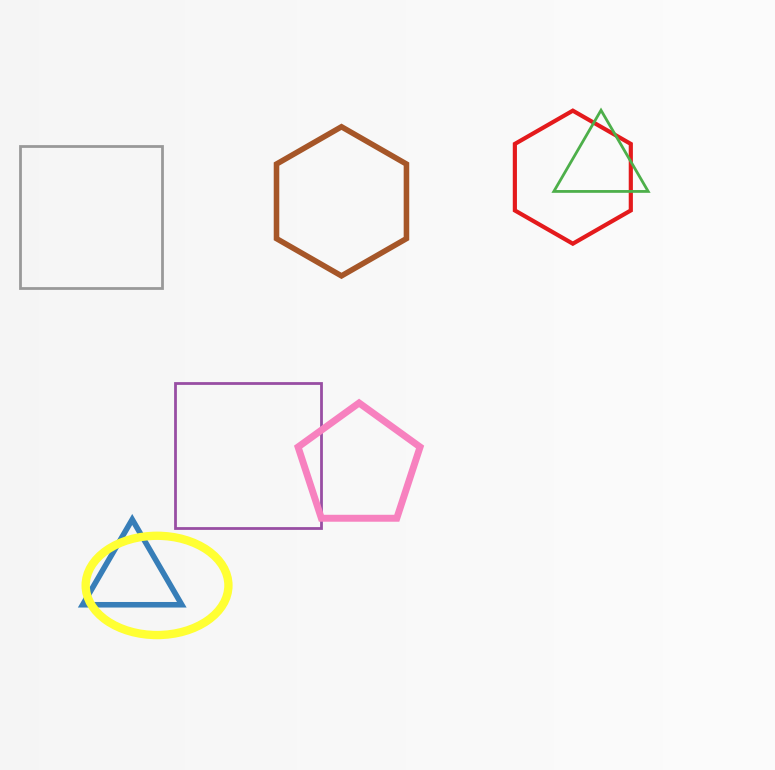[{"shape": "hexagon", "thickness": 1.5, "radius": 0.43, "center": [0.739, 0.77]}, {"shape": "triangle", "thickness": 2, "radius": 0.37, "center": [0.171, 0.252]}, {"shape": "triangle", "thickness": 1, "radius": 0.35, "center": [0.776, 0.787]}, {"shape": "square", "thickness": 1, "radius": 0.47, "center": [0.32, 0.409]}, {"shape": "oval", "thickness": 3, "radius": 0.46, "center": [0.203, 0.24]}, {"shape": "hexagon", "thickness": 2, "radius": 0.48, "center": [0.441, 0.739]}, {"shape": "pentagon", "thickness": 2.5, "radius": 0.41, "center": [0.463, 0.394]}, {"shape": "square", "thickness": 1, "radius": 0.46, "center": [0.117, 0.718]}]